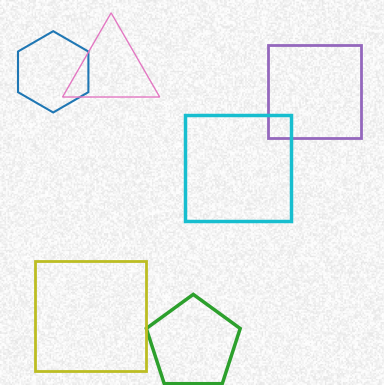[{"shape": "hexagon", "thickness": 1.5, "radius": 0.53, "center": [0.138, 0.813]}, {"shape": "pentagon", "thickness": 2.5, "radius": 0.64, "center": [0.502, 0.107]}, {"shape": "square", "thickness": 2, "radius": 0.61, "center": [0.818, 0.763]}, {"shape": "triangle", "thickness": 1, "radius": 0.73, "center": [0.289, 0.821]}, {"shape": "square", "thickness": 2, "radius": 0.72, "center": [0.235, 0.179]}, {"shape": "square", "thickness": 2.5, "radius": 0.69, "center": [0.617, 0.562]}]